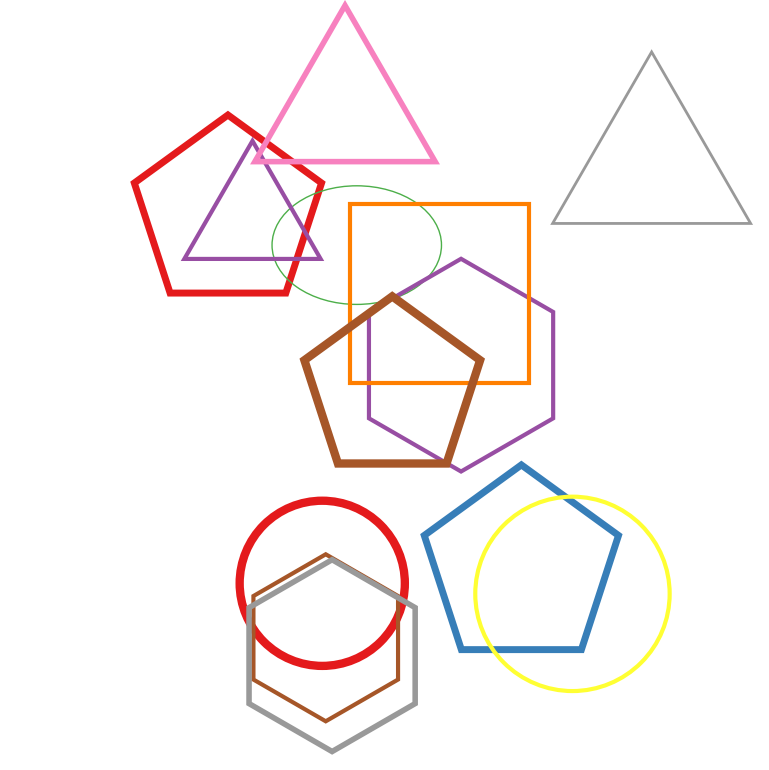[{"shape": "circle", "thickness": 3, "radius": 0.54, "center": [0.419, 0.242]}, {"shape": "pentagon", "thickness": 2.5, "radius": 0.64, "center": [0.296, 0.723]}, {"shape": "pentagon", "thickness": 2.5, "radius": 0.66, "center": [0.677, 0.264]}, {"shape": "oval", "thickness": 0.5, "radius": 0.55, "center": [0.463, 0.682]}, {"shape": "hexagon", "thickness": 1.5, "radius": 0.69, "center": [0.599, 0.526]}, {"shape": "triangle", "thickness": 1.5, "radius": 0.51, "center": [0.328, 0.715]}, {"shape": "square", "thickness": 1.5, "radius": 0.58, "center": [0.57, 0.619]}, {"shape": "circle", "thickness": 1.5, "radius": 0.63, "center": [0.743, 0.229]}, {"shape": "pentagon", "thickness": 3, "radius": 0.6, "center": [0.509, 0.495]}, {"shape": "hexagon", "thickness": 1.5, "radius": 0.54, "center": [0.423, 0.172]}, {"shape": "triangle", "thickness": 2, "radius": 0.68, "center": [0.448, 0.858]}, {"shape": "triangle", "thickness": 1, "radius": 0.74, "center": [0.846, 0.784]}, {"shape": "hexagon", "thickness": 2, "radius": 0.62, "center": [0.431, 0.149]}]